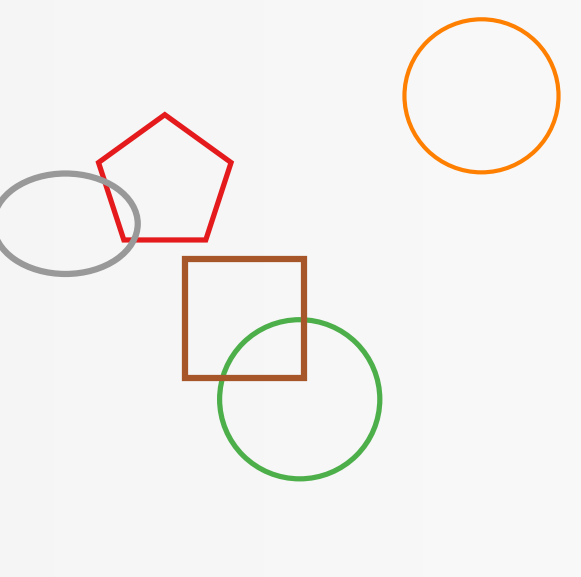[{"shape": "pentagon", "thickness": 2.5, "radius": 0.6, "center": [0.284, 0.681]}, {"shape": "circle", "thickness": 2.5, "radius": 0.69, "center": [0.516, 0.308]}, {"shape": "circle", "thickness": 2, "radius": 0.66, "center": [0.828, 0.833]}, {"shape": "square", "thickness": 3, "radius": 0.51, "center": [0.421, 0.448]}, {"shape": "oval", "thickness": 3, "radius": 0.62, "center": [0.113, 0.612]}]